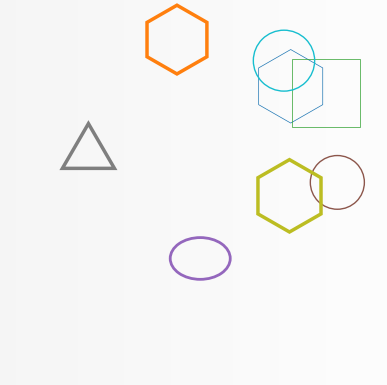[{"shape": "hexagon", "thickness": 0.5, "radius": 0.48, "center": [0.75, 0.776]}, {"shape": "hexagon", "thickness": 2.5, "radius": 0.45, "center": [0.457, 0.897]}, {"shape": "square", "thickness": 0.5, "radius": 0.44, "center": [0.84, 0.759]}, {"shape": "oval", "thickness": 2, "radius": 0.39, "center": [0.517, 0.329]}, {"shape": "circle", "thickness": 1, "radius": 0.35, "center": [0.871, 0.526]}, {"shape": "triangle", "thickness": 2.5, "radius": 0.39, "center": [0.228, 0.601]}, {"shape": "hexagon", "thickness": 2.5, "radius": 0.47, "center": [0.747, 0.491]}, {"shape": "circle", "thickness": 1, "radius": 0.4, "center": [0.733, 0.842]}]